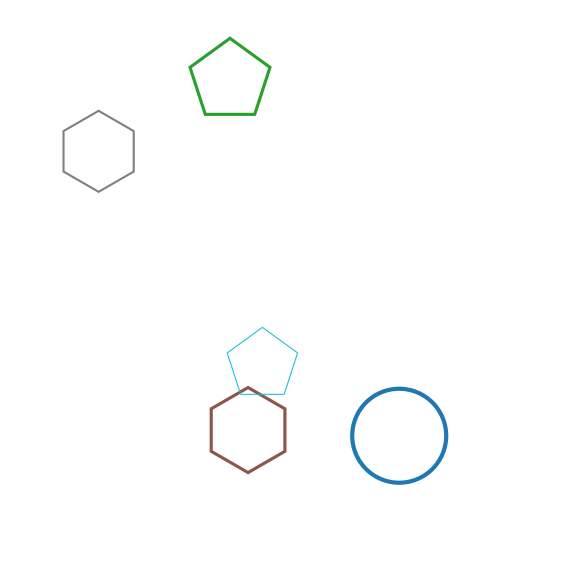[{"shape": "circle", "thickness": 2, "radius": 0.41, "center": [0.691, 0.245]}, {"shape": "pentagon", "thickness": 1.5, "radius": 0.36, "center": [0.398, 0.86]}, {"shape": "hexagon", "thickness": 1.5, "radius": 0.37, "center": [0.43, 0.254]}, {"shape": "hexagon", "thickness": 1, "radius": 0.35, "center": [0.171, 0.737]}, {"shape": "pentagon", "thickness": 0.5, "radius": 0.32, "center": [0.454, 0.368]}]